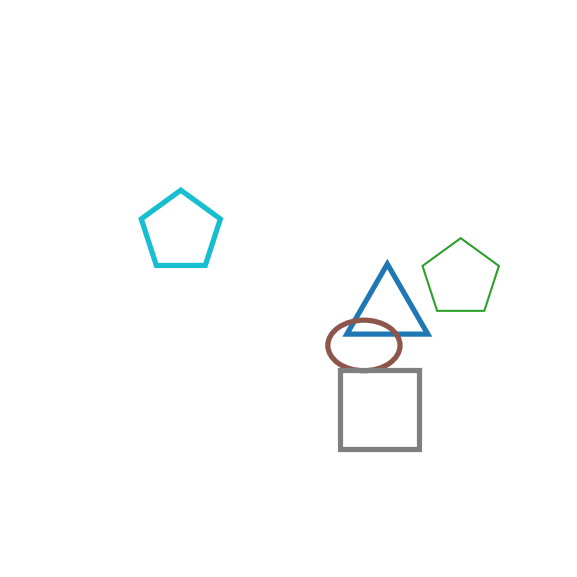[{"shape": "triangle", "thickness": 2.5, "radius": 0.4, "center": [0.671, 0.461]}, {"shape": "pentagon", "thickness": 1, "radius": 0.35, "center": [0.798, 0.517]}, {"shape": "oval", "thickness": 2.5, "radius": 0.31, "center": [0.63, 0.401]}, {"shape": "square", "thickness": 2.5, "radius": 0.34, "center": [0.657, 0.29]}, {"shape": "pentagon", "thickness": 2.5, "radius": 0.36, "center": [0.313, 0.598]}]